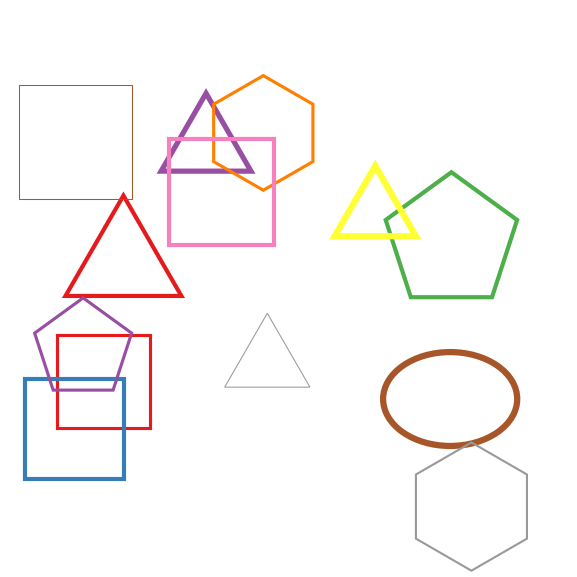[{"shape": "square", "thickness": 1.5, "radius": 0.4, "center": [0.18, 0.338]}, {"shape": "triangle", "thickness": 2, "radius": 0.58, "center": [0.214, 0.545]}, {"shape": "square", "thickness": 2, "radius": 0.43, "center": [0.129, 0.256]}, {"shape": "pentagon", "thickness": 2, "radius": 0.6, "center": [0.782, 0.581]}, {"shape": "triangle", "thickness": 2.5, "radius": 0.45, "center": [0.357, 0.748]}, {"shape": "pentagon", "thickness": 1.5, "radius": 0.44, "center": [0.144, 0.395]}, {"shape": "hexagon", "thickness": 1.5, "radius": 0.5, "center": [0.456, 0.769]}, {"shape": "triangle", "thickness": 3, "radius": 0.41, "center": [0.65, 0.631]}, {"shape": "square", "thickness": 0.5, "radius": 0.49, "center": [0.131, 0.753]}, {"shape": "oval", "thickness": 3, "radius": 0.58, "center": [0.779, 0.308]}, {"shape": "square", "thickness": 2, "radius": 0.46, "center": [0.384, 0.667]}, {"shape": "triangle", "thickness": 0.5, "radius": 0.43, "center": [0.463, 0.371]}, {"shape": "hexagon", "thickness": 1, "radius": 0.56, "center": [0.816, 0.122]}]